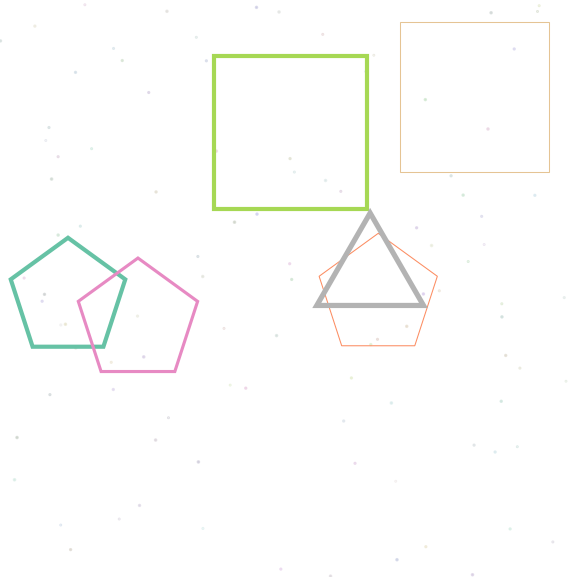[{"shape": "pentagon", "thickness": 2, "radius": 0.52, "center": [0.118, 0.483]}, {"shape": "pentagon", "thickness": 0.5, "radius": 0.54, "center": [0.655, 0.487]}, {"shape": "pentagon", "thickness": 1.5, "radius": 0.54, "center": [0.239, 0.444]}, {"shape": "square", "thickness": 2, "radius": 0.66, "center": [0.503, 0.77]}, {"shape": "square", "thickness": 0.5, "radius": 0.65, "center": [0.822, 0.831]}, {"shape": "triangle", "thickness": 2.5, "radius": 0.53, "center": [0.641, 0.524]}]